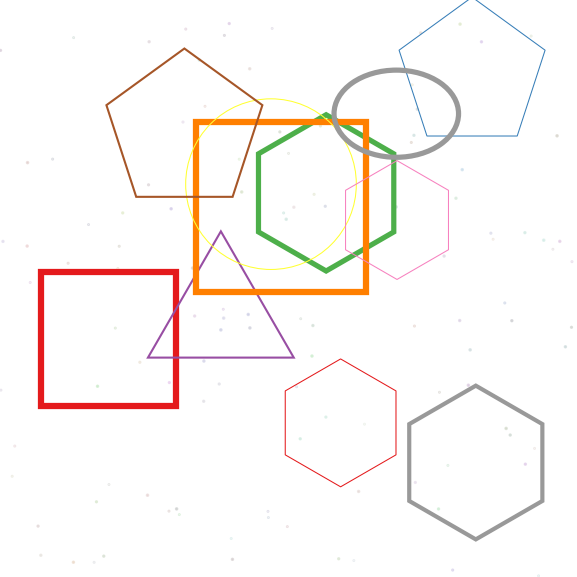[{"shape": "square", "thickness": 3, "radius": 0.58, "center": [0.188, 0.412]}, {"shape": "hexagon", "thickness": 0.5, "radius": 0.55, "center": [0.59, 0.267]}, {"shape": "pentagon", "thickness": 0.5, "radius": 0.66, "center": [0.817, 0.871]}, {"shape": "hexagon", "thickness": 2.5, "radius": 0.68, "center": [0.565, 0.665]}, {"shape": "triangle", "thickness": 1, "radius": 0.73, "center": [0.382, 0.453]}, {"shape": "square", "thickness": 3, "radius": 0.74, "center": [0.487, 0.64]}, {"shape": "circle", "thickness": 0.5, "radius": 0.74, "center": [0.469, 0.68]}, {"shape": "pentagon", "thickness": 1, "radius": 0.71, "center": [0.319, 0.773]}, {"shape": "hexagon", "thickness": 0.5, "radius": 0.51, "center": [0.687, 0.618]}, {"shape": "hexagon", "thickness": 2, "radius": 0.67, "center": [0.824, 0.198]}, {"shape": "oval", "thickness": 2.5, "radius": 0.54, "center": [0.686, 0.802]}]